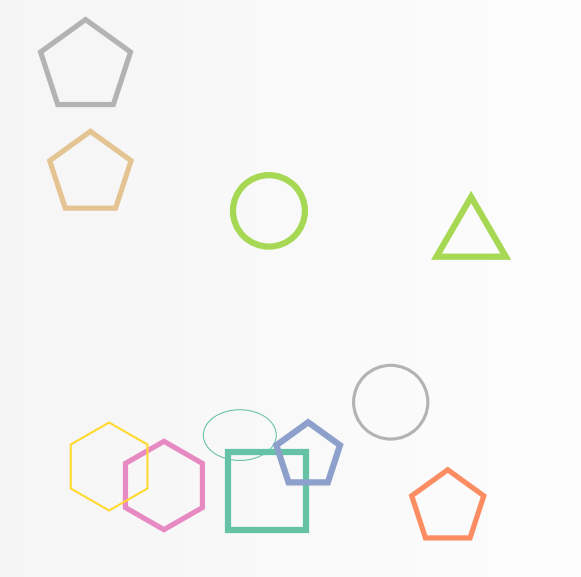[{"shape": "square", "thickness": 3, "radius": 0.34, "center": [0.459, 0.15]}, {"shape": "oval", "thickness": 0.5, "radius": 0.31, "center": [0.413, 0.246]}, {"shape": "pentagon", "thickness": 2.5, "radius": 0.33, "center": [0.77, 0.12]}, {"shape": "pentagon", "thickness": 3, "radius": 0.29, "center": [0.53, 0.21]}, {"shape": "hexagon", "thickness": 2.5, "radius": 0.38, "center": [0.282, 0.158]}, {"shape": "circle", "thickness": 3, "radius": 0.31, "center": [0.463, 0.634]}, {"shape": "triangle", "thickness": 3, "radius": 0.34, "center": [0.811, 0.589]}, {"shape": "hexagon", "thickness": 1, "radius": 0.38, "center": [0.188, 0.191]}, {"shape": "pentagon", "thickness": 2.5, "radius": 0.37, "center": [0.156, 0.698]}, {"shape": "circle", "thickness": 1.5, "radius": 0.32, "center": [0.672, 0.303]}, {"shape": "pentagon", "thickness": 2.5, "radius": 0.41, "center": [0.147, 0.884]}]